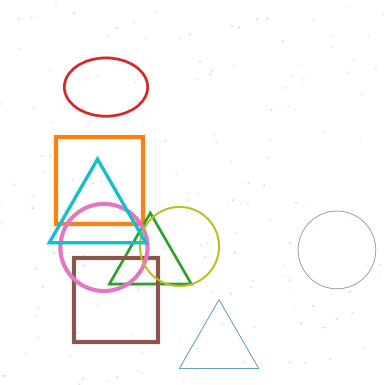[{"shape": "triangle", "thickness": 0.5, "radius": 0.6, "center": [0.569, 0.102]}, {"shape": "square", "thickness": 3, "radius": 0.56, "center": [0.258, 0.531]}, {"shape": "triangle", "thickness": 2, "radius": 0.62, "center": [0.391, 0.324]}, {"shape": "oval", "thickness": 2, "radius": 0.54, "center": [0.275, 0.774]}, {"shape": "square", "thickness": 3, "radius": 0.55, "center": [0.3, 0.22]}, {"shape": "circle", "thickness": 3, "radius": 0.57, "center": [0.27, 0.357]}, {"shape": "circle", "thickness": 0.5, "radius": 0.5, "center": [0.875, 0.351]}, {"shape": "circle", "thickness": 1.5, "radius": 0.51, "center": [0.466, 0.36]}, {"shape": "triangle", "thickness": 2.5, "radius": 0.72, "center": [0.253, 0.442]}]